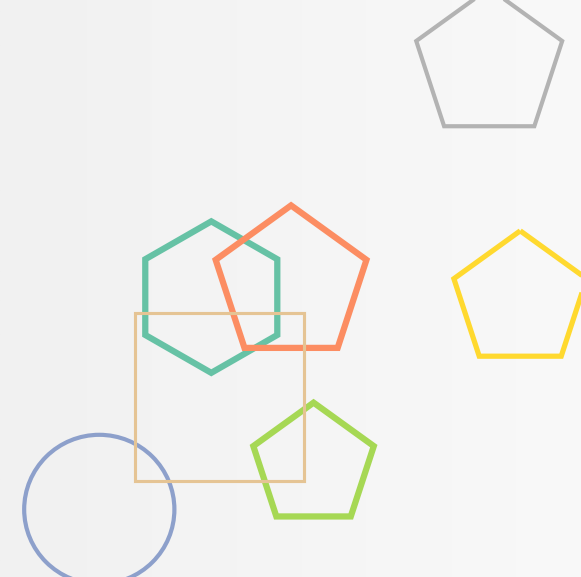[{"shape": "hexagon", "thickness": 3, "radius": 0.66, "center": [0.364, 0.485]}, {"shape": "pentagon", "thickness": 3, "radius": 0.68, "center": [0.501, 0.507]}, {"shape": "circle", "thickness": 2, "radius": 0.65, "center": [0.171, 0.117]}, {"shape": "pentagon", "thickness": 3, "radius": 0.54, "center": [0.539, 0.193]}, {"shape": "pentagon", "thickness": 2.5, "radius": 0.6, "center": [0.895, 0.479]}, {"shape": "square", "thickness": 1.5, "radius": 0.73, "center": [0.378, 0.311]}, {"shape": "pentagon", "thickness": 2, "radius": 0.66, "center": [0.842, 0.887]}]